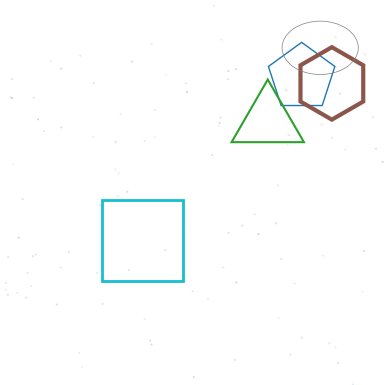[{"shape": "pentagon", "thickness": 1, "radius": 0.45, "center": [0.784, 0.799]}, {"shape": "triangle", "thickness": 1.5, "radius": 0.54, "center": [0.695, 0.685]}, {"shape": "hexagon", "thickness": 3, "radius": 0.47, "center": [0.862, 0.783]}, {"shape": "oval", "thickness": 0.5, "radius": 0.5, "center": [0.832, 0.876]}, {"shape": "square", "thickness": 2, "radius": 0.53, "center": [0.369, 0.376]}]